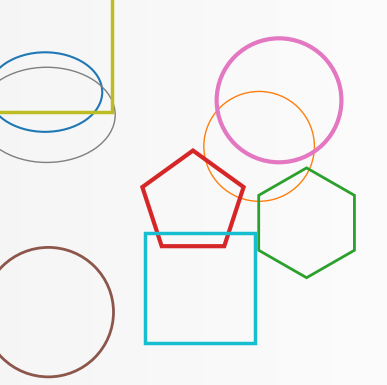[{"shape": "oval", "thickness": 1.5, "radius": 0.74, "center": [0.116, 0.761]}, {"shape": "circle", "thickness": 1, "radius": 0.71, "center": [0.669, 0.62]}, {"shape": "hexagon", "thickness": 2, "radius": 0.71, "center": [0.791, 0.421]}, {"shape": "pentagon", "thickness": 3, "radius": 0.69, "center": [0.498, 0.472]}, {"shape": "circle", "thickness": 2, "radius": 0.84, "center": [0.125, 0.189]}, {"shape": "circle", "thickness": 3, "radius": 0.8, "center": [0.72, 0.739]}, {"shape": "oval", "thickness": 1, "radius": 0.88, "center": [0.121, 0.702]}, {"shape": "square", "thickness": 2.5, "radius": 0.89, "center": [0.113, 0.887]}, {"shape": "square", "thickness": 2.5, "radius": 0.71, "center": [0.517, 0.252]}]